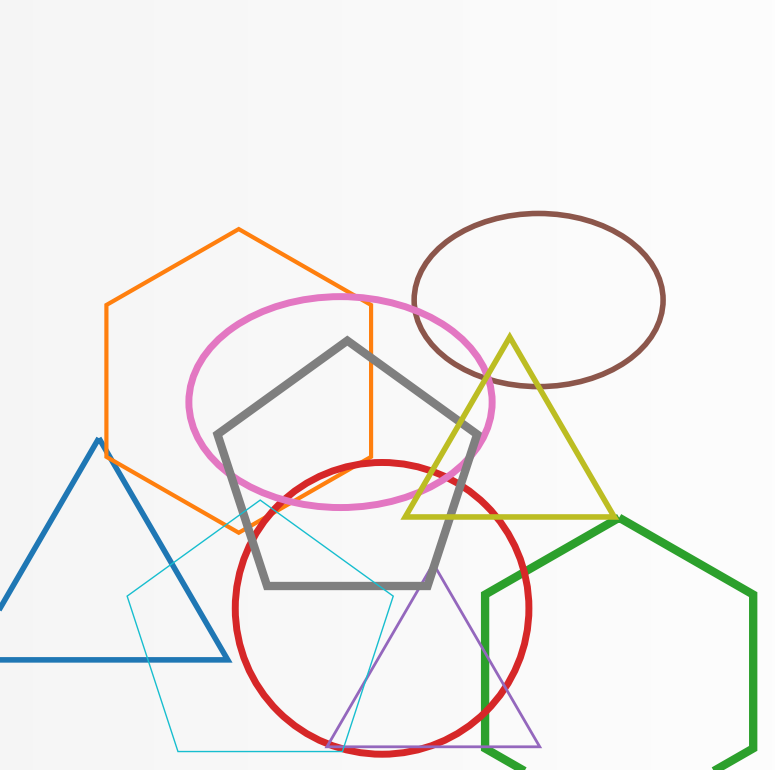[{"shape": "triangle", "thickness": 2, "radius": 0.96, "center": [0.128, 0.239]}, {"shape": "hexagon", "thickness": 1.5, "radius": 0.99, "center": [0.308, 0.505]}, {"shape": "hexagon", "thickness": 3, "radius": 1.0, "center": [0.799, 0.128]}, {"shape": "circle", "thickness": 2.5, "radius": 0.95, "center": [0.493, 0.21]}, {"shape": "triangle", "thickness": 1, "radius": 0.79, "center": [0.559, 0.109]}, {"shape": "oval", "thickness": 2, "radius": 0.8, "center": [0.695, 0.61]}, {"shape": "oval", "thickness": 2.5, "radius": 0.98, "center": [0.439, 0.478]}, {"shape": "pentagon", "thickness": 3, "radius": 0.88, "center": [0.448, 0.381]}, {"shape": "triangle", "thickness": 2, "radius": 0.78, "center": [0.658, 0.406]}, {"shape": "pentagon", "thickness": 0.5, "radius": 0.9, "center": [0.336, 0.17]}]